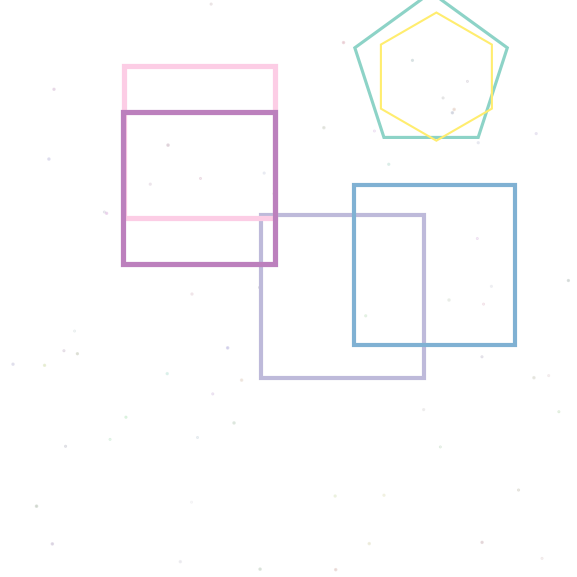[{"shape": "pentagon", "thickness": 1.5, "radius": 0.69, "center": [0.746, 0.873]}, {"shape": "square", "thickness": 2, "radius": 0.71, "center": [0.594, 0.486]}, {"shape": "square", "thickness": 2, "radius": 0.7, "center": [0.752, 0.54]}, {"shape": "square", "thickness": 2.5, "radius": 0.65, "center": [0.346, 0.753]}, {"shape": "square", "thickness": 2.5, "radius": 0.66, "center": [0.344, 0.674]}, {"shape": "hexagon", "thickness": 1, "radius": 0.55, "center": [0.756, 0.866]}]